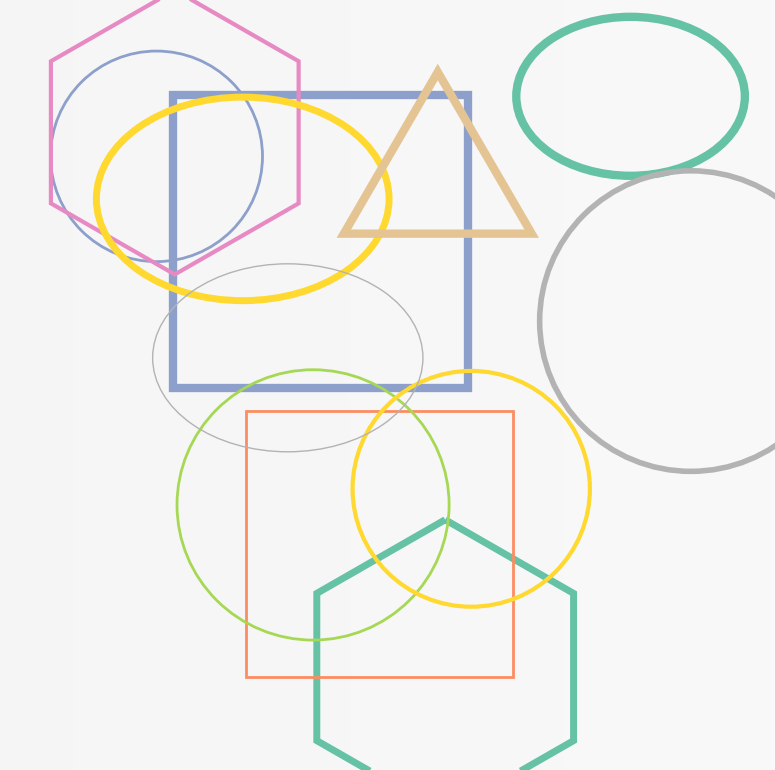[{"shape": "oval", "thickness": 3, "radius": 0.74, "center": [0.814, 0.875]}, {"shape": "hexagon", "thickness": 2.5, "radius": 0.96, "center": [0.574, 0.134]}, {"shape": "square", "thickness": 1, "radius": 0.86, "center": [0.49, 0.293]}, {"shape": "circle", "thickness": 1, "radius": 0.68, "center": [0.202, 0.797]}, {"shape": "square", "thickness": 3, "radius": 0.95, "center": [0.413, 0.686]}, {"shape": "hexagon", "thickness": 1.5, "radius": 0.92, "center": [0.226, 0.828]}, {"shape": "circle", "thickness": 1, "radius": 0.88, "center": [0.404, 0.344]}, {"shape": "oval", "thickness": 2.5, "radius": 0.94, "center": [0.313, 0.742]}, {"shape": "circle", "thickness": 1.5, "radius": 0.77, "center": [0.608, 0.365]}, {"shape": "triangle", "thickness": 3, "radius": 0.7, "center": [0.565, 0.767]}, {"shape": "circle", "thickness": 2, "radius": 0.98, "center": [0.891, 0.583]}, {"shape": "oval", "thickness": 0.5, "radius": 0.87, "center": [0.371, 0.535]}]